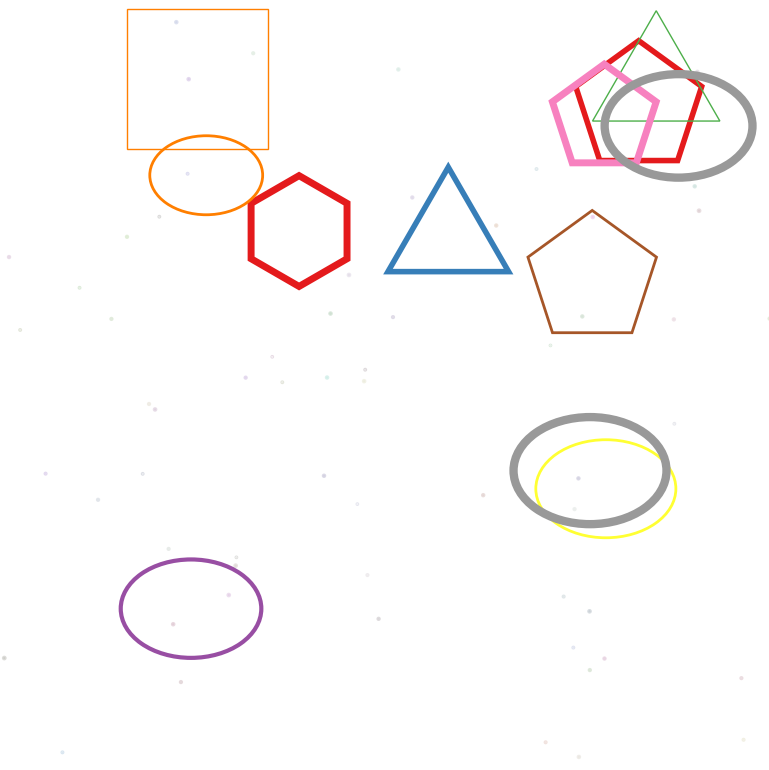[{"shape": "hexagon", "thickness": 2.5, "radius": 0.36, "center": [0.388, 0.7]}, {"shape": "pentagon", "thickness": 2, "radius": 0.43, "center": [0.829, 0.861]}, {"shape": "triangle", "thickness": 2, "radius": 0.45, "center": [0.582, 0.692]}, {"shape": "triangle", "thickness": 0.5, "radius": 0.48, "center": [0.852, 0.891]}, {"shape": "oval", "thickness": 1.5, "radius": 0.46, "center": [0.248, 0.21]}, {"shape": "square", "thickness": 0.5, "radius": 0.46, "center": [0.256, 0.897]}, {"shape": "oval", "thickness": 1, "radius": 0.37, "center": [0.268, 0.772]}, {"shape": "oval", "thickness": 1, "radius": 0.45, "center": [0.787, 0.365]}, {"shape": "pentagon", "thickness": 1, "radius": 0.44, "center": [0.769, 0.639]}, {"shape": "pentagon", "thickness": 2.5, "radius": 0.35, "center": [0.785, 0.846]}, {"shape": "oval", "thickness": 3, "radius": 0.48, "center": [0.881, 0.837]}, {"shape": "oval", "thickness": 3, "radius": 0.5, "center": [0.766, 0.389]}]